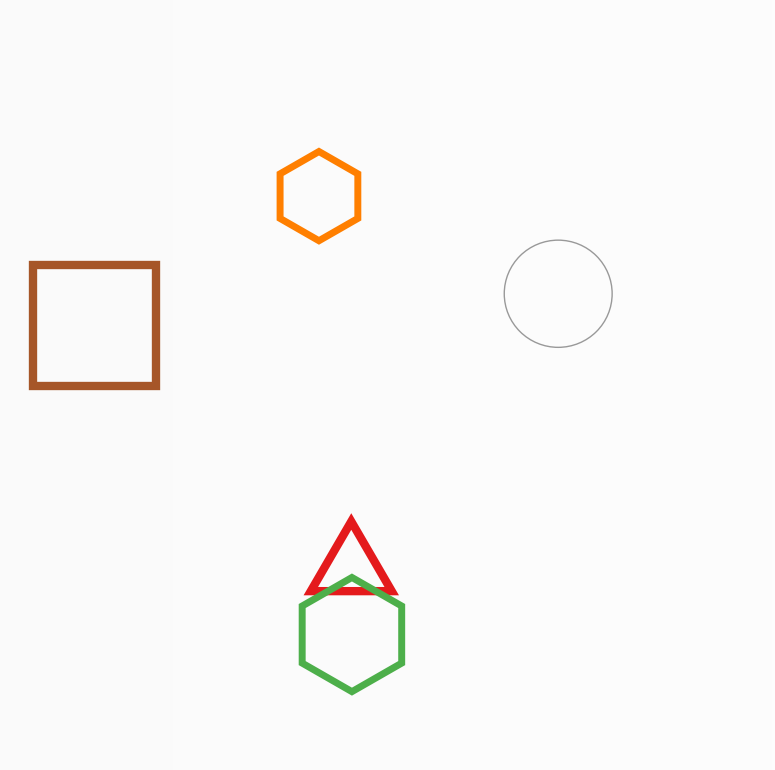[{"shape": "triangle", "thickness": 3, "radius": 0.3, "center": [0.453, 0.262]}, {"shape": "hexagon", "thickness": 2.5, "radius": 0.37, "center": [0.454, 0.176]}, {"shape": "hexagon", "thickness": 2.5, "radius": 0.29, "center": [0.412, 0.745]}, {"shape": "square", "thickness": 3, "radius": 0.39, "center": [0.122, 0.577]}, {"shape": "circle", "thickness": 0.5, "radius": 0.35, "center": [0.72, 0.619]}]